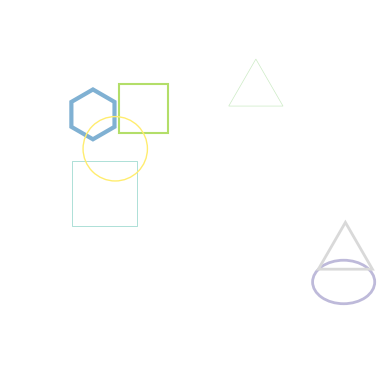[{"shape": "square", "thickness": 0.5, "radius": 0.42, "center": [0.271, 0.497]}, {"shape": "oval", "thickness": 2, "radius": 0.4, "center": [0.893, 0.268]}, {"shape": "hexagon", "thickness": 3, "radius": 0.32, "center": [0.241, 0.703]}, {"shape": "square", "thickness": 1.5, "radius": 0.32, "center": [0.373, 0.718]}, {"shape": "triangle", "thickness": 2, "radius": 0.41, "center": [0.897, 0.341]}, {"shape": "triangle", "thickness": 0.5, "radius": 0.41, "center": [0.665, 0.765]}, {"shape": "circle", "thickness": 1, "radius": 0.42, "center": [0.299, 0.614]}]